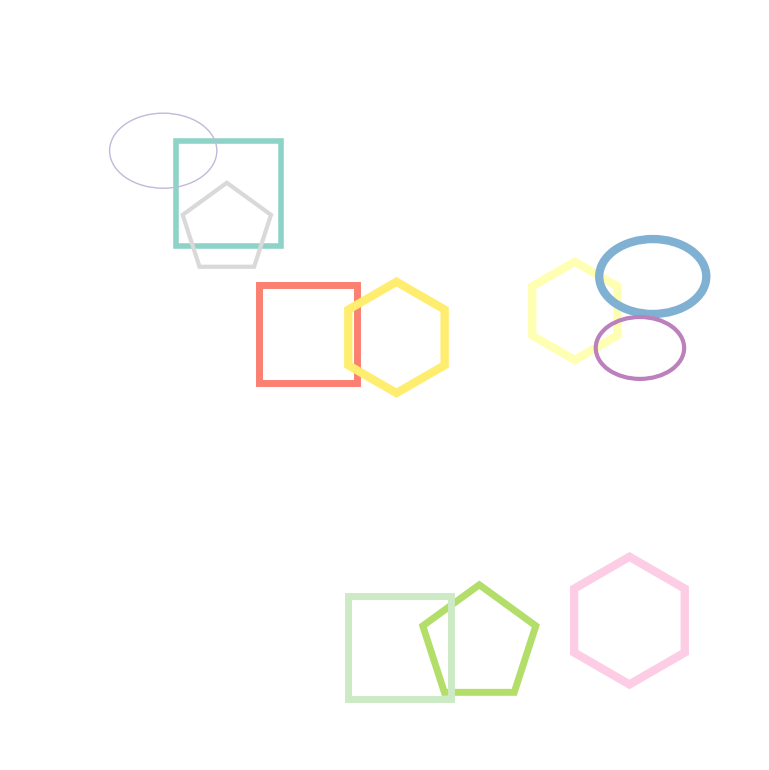[{"shape": "square", "thickness": 2, "radius": 0.34, "center": [0.297, 0.749]}, {"shape": "hexagon", "thickness": 3, "radius": 0.32, "center": [0.746, 0.596]}, {"shape": "oval", "thickness": 0.5, "radius": 0.35, "center": [0.212, 0.804]}, {"shape": "square", "thickness": 2.5, "radius": 0.32, "center": [0.4, 0.566]}, {"shape": "oval", "thickness": 3, "radius": 0.35, "center": [0.848, 0.641]}, {"shape": "pentagon", "thickness": 2.5, "radius": 0.39, "center": [0.622, 0.163]}, {"shape": "hexagon", "thickness": 3, "radius": 0.41, "center": [0.817, 0.194]}, {"shape": "pentagon", "thickness": 1.5, "radius": 0.3, "center": [0.295, 0.702]}, {"shape": "oval", "thickness": 1.5, "radius": 0.29, "center": [0.831, 0.548]}, {"shape": "square", "thickness": 2.5, "radius": 0.33, "center": [0.519, 0.159]}, {"shape": "hexagon", "thickness": 3, "radius": 0.36, "center": [0.515, 0.562]}]